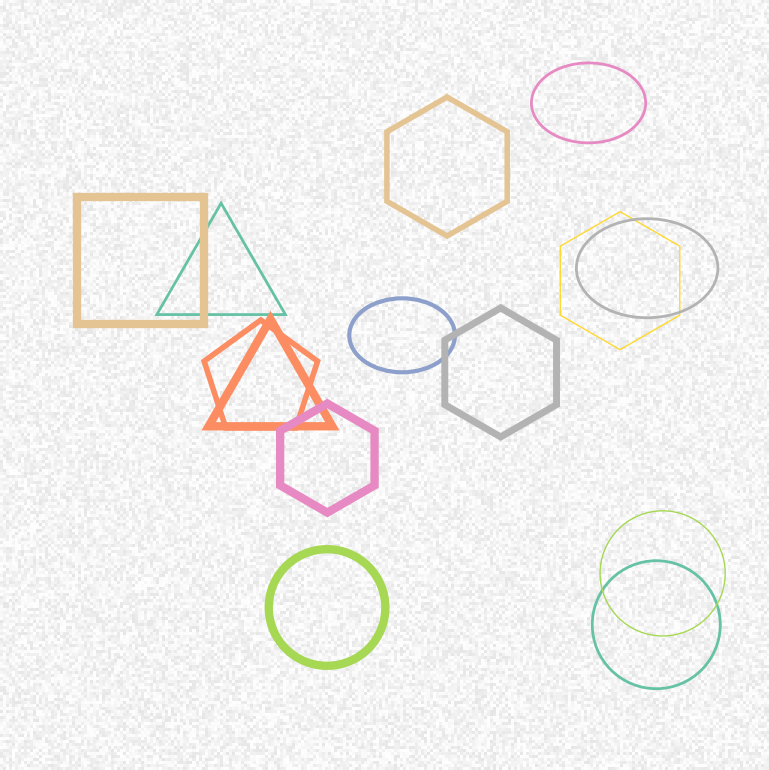[{"shape": "circle", "thickness": 1, "radius": 0.42, "center": [0.852, 0.189]}, {"shape": "triangle", "thickness": 1, "radius": 0.48, "center": [0.287, 0.64]}, {"shape": "pentagon", "thickness": 2, "radius": 0.39, "center": [0.339, 0.507]}, {"shape": "triangle", "thickness": 3, "radius": 0.46, "center": [0.351, 0.493]}, {"shape": "oval", "thickness": 1.5, "radius": 0.34, "center": [0.522, 0.565]}, {"shape": "hexagon", "thickness": 3, "radius": 0.35, "center": [0.425, 0.405]}, {"shape": "oval", "thickness": 1, "radius": 0.37, "center": [0.764, 0.866]}, {"shape": "circle", "thickness": 3, "radius": 0.38, "center": [0.425, 0.211]}, {"shape": "circle", "thickness": 0.5, "radius": 0.41, "center": [0.861, 0.255]}, {"shape": "hexagon", "thickness": 0.5, "radius": 0.45, "center": [0.805, 0.635]}, {"shape": "square", "thickness": 3, "radius": 0.41, "center": [0.182, 0.662]}, {"shape": "hexagon", "thickness": 2, "radius": 0.45, "center": [0.581, 0.784]}, {"shape": "oval", "thickness": 1, "radius": 0.46, "center": [0.84, 0.652]}, {"shape": "hexagon", "thickness": 2.5, "radius": 0.42, "center": [0.65, 0.516]}]